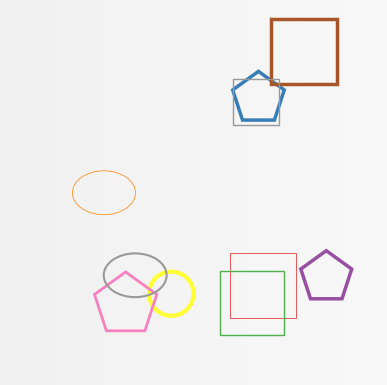[{"shape": "square", "thickness": 0.5, "radius": 0.42, "center": [0.679, 0.259]}, {"shape": "pentagon", "thickness": 2.5, "radius": 0.35, "center": [0.667, 0.745]}, {"shape": "square", "thickness": 1, "radius": 0.41, "center": [0.65, 0.212]}, {"shape": "pentagon", "thickness": 2.5, "radius": 0.35, "center": [0.842, 0.28]}, {"shape": "oval", "thickness": 0.5, "radius": 0.41, "center": [0.268, 0.499]}, {"shape": "circle", "thickness": 3, "radius": 0.29, "center": [0.442, 0.237]}, {"shape": "square", "thickness": 2.5, "radius": 0.42, "center": [0.785, 0.866]}, {"shape": "pentagon", "thickness": 2, "radius": 0.42, "center": [0.324, 0.209]}, {"shape": "square", "thickness": 1, "radius": 0.3, "center": [0.66, 0.736]}, {"shape": "oval", "thickness": 1.5, "radius": 0.41, "center": [0.349, 0.285]}]